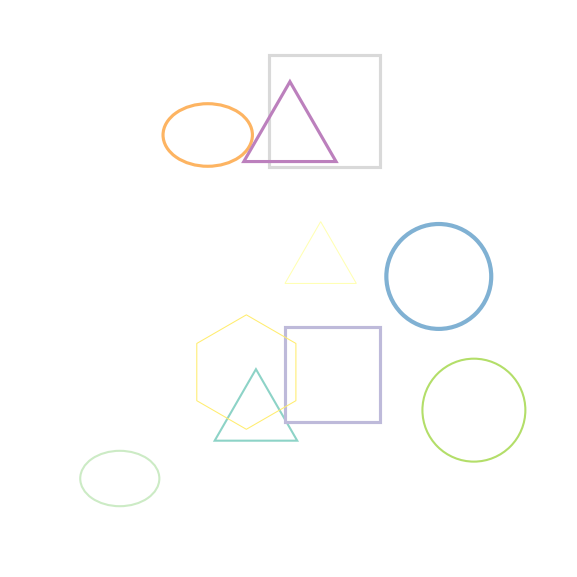[{"shape": "triangle", "thickness": 1, "radius": 0.41, "center": [0.443, 0.277]}, {"shape": "triangle", "thickness": 0.5, "radius": 0.36, "center": [0.555, 0.544]}, {"shape": "square", "thickness": 1.5, "radius": 0.41, "center": [0.575, 0.351]}, {"shape": "circle", "thickness": 2, "radius": 0.45, "center": [0.76, 0.52]}, {"shape": "oval", "thickness": 1.5, "radius": 0.39, "center": [0.36, 0.765]}, {"shape": "circle", "thickness": 1, "radius": 0.45, "center": [0.821, 0.289]}, {"shape": "square", "thickness": 1.5, "radius": 0.48, "center": [0.562, 0.807]}, {"shape": "triangle", "thickness": 1.5, "radius": 0.46, "center": [0.502, 0.766]}, {"shape": "oval", "thickness": 1, "radius": 0.34, "center": [0.207, 0.171]}, {"shape": "hexagon", "thickness": 0.5, "radius": 0.5, "center": [0.427, 0.355]}]